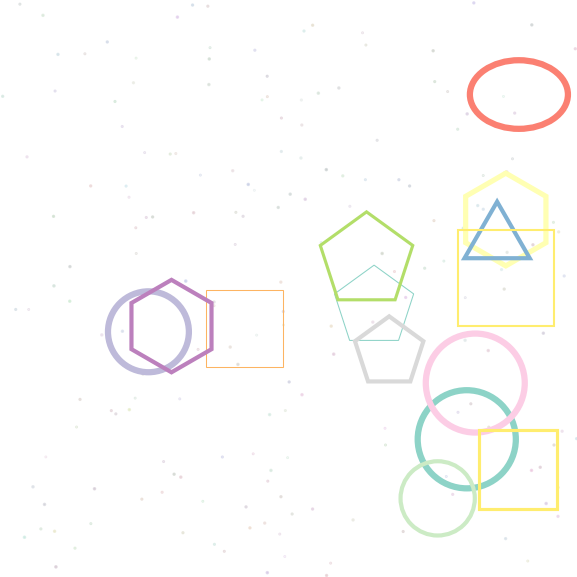[{"shape": "circle", "thickness": 3, "radius": 0.42, "center": [0.808, 0.238]}, {"shape": "pentagon", "thickness": 0.5, "radius": 0.36, "center": [0.648, 0.468]}, {"shape": "hexagon", "thickness": 2.5, "radius": 0.4, "center": [0.876, 0.619]}, {"shape": "circle", "thickness": 3, "radius": 0.35, "center": [0.257, 0.425]}, {"shape": "oval", "thickness": 3, "radius": 0.42, "center": [0.899, 0.835]}, {"shape": "triangle", "thickness": 2, "radius": 0.33, "center": [0.861, 0.585]}, {"shape": "square", "thickness": 0.5, "radius": 0.33, "center": [0.423, 0.431]}, {"shape": "pentagon", "thickness": 1.5, "radius": 0.42, "center": [0.635, 0.548]}, {"shape": "circle", "thickness": 3, "radius": 0.43, "center": [0.823, 0.336]}, {"shape": "pentagon", "thickness": 2, "radius": 0.31, "center": [0.674, 0.389]}, {"shape": "hexagon", "thickness": 2, "radius": 0.4, "center": [0.297, 0.434]}, {"shape": "circle", "thickness": 2, "radius": 0.32, "center": [0.758, 0.136]}, {"shape": "square", "thickness": 1, "radius": 0.42, "center": [0.876, 0.518]}, {"shape": "square", "thickness": 1.5, "radius": 0.34, "center": [0.897, 0.186]}]